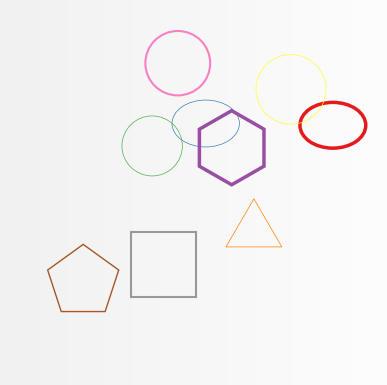[{"shape": "oval", "thickness": 2.5, "radius": 0.42, "center": [0.859, 0.675]}, {"shape": "oval", "thickness": 0.5, "radius": 0.43, "center": [0.531, 0.679]}, {"shape": "circle", "thickness": 0.5, "radius": 0.39, "center": [0.393, 0.621]}, {"shape": "hexagon", "thickness": 2.5, "radius": 0.48, "center": [0.598, 0.616]}, {"shape": "triangle", "thickness": 0.5, "radius": 0.42, "center": [0.655, 0.4]}, {"shape": "circle", "thickness": 0.5, "radius": 0.45, "center": [0.751, 0.768]}, {"shape": "pentagon", "thickness": 1, "radius": 0.48, "center": [0.215, 0.269]}, {"shape": "circle", "thickness": 1.5, "radius": 0.42, "center": [0.459, 0.836]}, {"shape": "square", "thickness": 1.5, "radius": 0.42, "center": [0.421, 0.314]}]